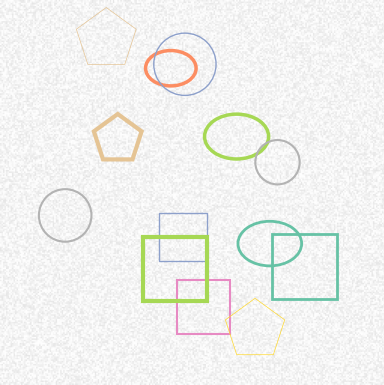[{"shape": "square", "thickness": 2, "radius": 0.42, "center": [0.791, 0.308]}, {"shape": "oval", "thickness": 2, "radius": 0.41, "center": [0.701, 0.367]}, {"shape": "oval", "thickness": 2.5, "radius": 0.33, "center": [0.444, 0.823]}, {"shape": "circle", "thickness": 1, "radius": 0.4, "center": [0.48, 0.833]}, {"shape": "square", "thickness": 1, "radius": 0.32, "center": [0.475, 0.385]}, {"shape": "square", "thickness": 1.5, "radius": 0.35, "center": [0.528, 0.203]}, {"shape": "oval", "thickness": 2.5, "radius": 0.42, "center": [0.615, 0.645]}, {"shape": "square", "thickness": 3, "radius": 0.41, "center": [0.454, 0.301]}, {"shape": "pentagon", "thickness": 0.5, "radius": 0.4, "center": [0.662, 0.144]}, {"shape": "pentagon", "thickness": 0.5, "radius": 0.41, "center": [0.276, 0.899]}, {"shape": "pentagon", "thickness": 3, "radius": 0.33, "center": [0.306, 0.639]}, {"shape": "circle", "thickness": 1.5, "radius": 0.34, "center": [0.169, 0.44]}, {"shape": "circle", "thickness": 1.5, "radius": 0.29, "center": [0.721, 0.579]}]